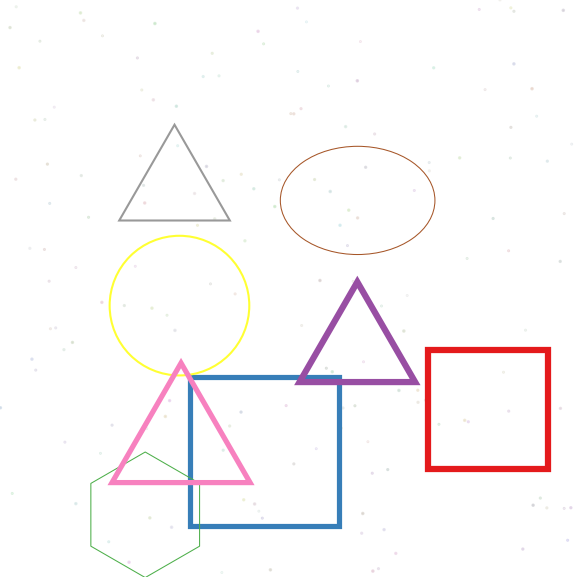[{"shape": "square", "thickness": 3, "radius": 0.52, "center": [0.845, 0.29]}, {"shape": "square", "thickness": 2.5, "radius": 0.65, "center": [0.458, 0.217]}, {"shape": "hexagon", "thickness": 0.5, "radius": 0.54, "center": [0.251, 0.108]}, {"shape": "triangle", "thickness": 3, "radius": 0.58, "center": [0.619, 0.395]}, {"shape": "circle", "thickness": 1, "radius": 0.6, "center": [0.311, 0.47]}, {"shape": "oval", "thickness": 0.5, "radius": 0.67, "center": [0.619, 0.652]}, {"shape": "triangle", "thickness": 2.5, "radius": 0.69, "center": [0.313, 0.232]}, {"shape": "triangle", "thickness": 1, "radius": 0.55, "center": [0.302, 0.673]}]